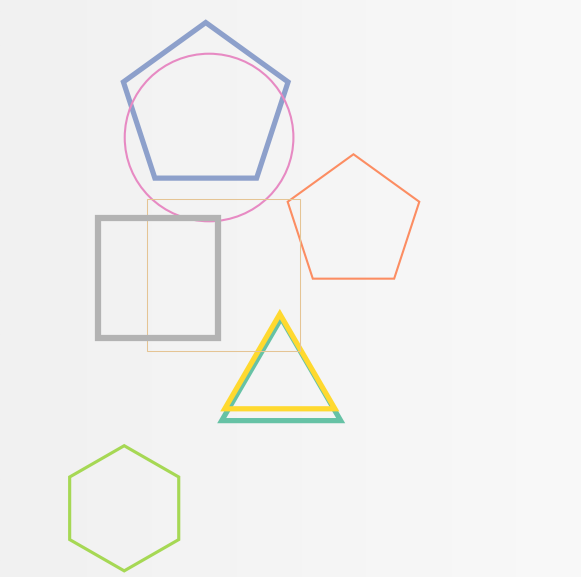[{"shape": "triangle", "thickness": 2.5, "radius": 0.59, "center": [0.484, 0.33]}, {"shape": "pentagon", "thickness": 1, "radius": 0.6, "center": [0.608, 0.613]}, {"shape": "pentagon", "thickness": 2.5, "radius": 0.74, "center": [0.354, 0.811]}, {"shape": "circle", "thickness": 1, "radius": 0.73, "center": [0.36, 0.761]}, {"shape": "hexagon", "thickness": 1.5, "radius": 0.54, "center": [0.214, 0.119]}, {"shape": "triangle", "thickness": 2.5, "radius": 0.55, "center": [0.481, 0.346]}, {"shape": "square", "thickness": 0.5, "radius": 0.66, "center": [0.384, 0.523]}, {"shape": "square", "thickness": 3, "radius": 0.52, "center": [0.272, 0.518]}]